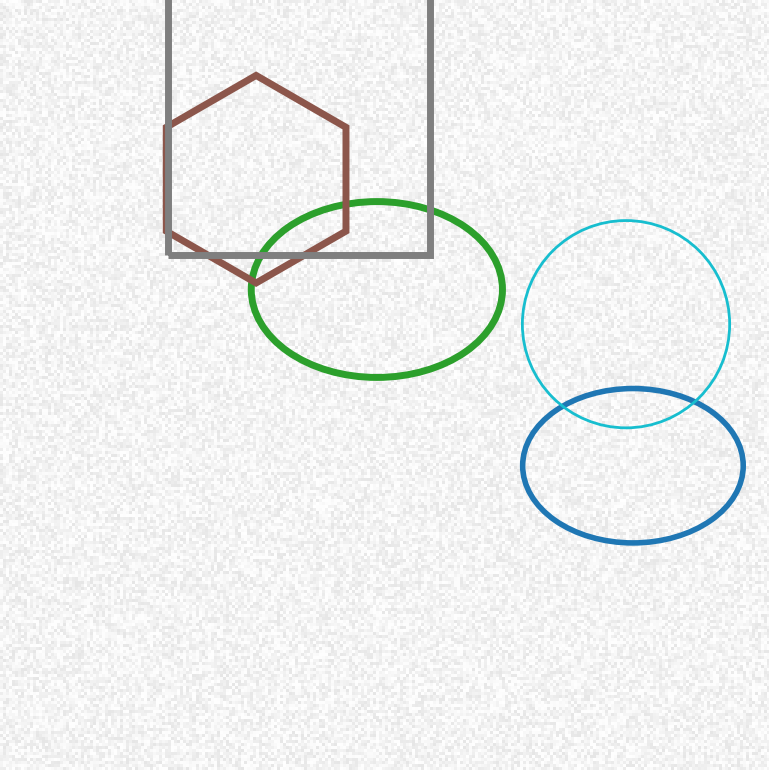[{"shape": "oval", "thickness": 2, "radius": 0.72, "center": [0.822, 0.395]}, {"shape": "oval", "thickness": 2.5, "radius": 0.82, "center": [0.489, 0.624]}, {"shape": "hexagon", "thickness": 2.5, "radius": 0.67, "center": [0.333, 0.767]}, {"shape": "square", "thickness": 2.5, "radius": 0.85, "center": [0.388, 0.839]}, {"shape": "circle", "thickness": 1, "radius": 0.67, "center": [0.813, 0.579]}]